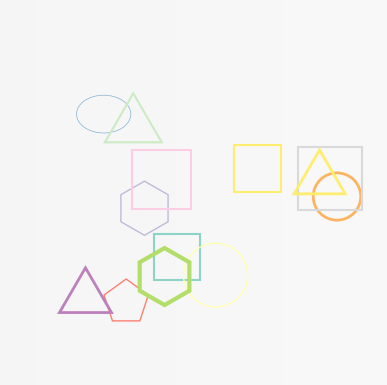[{"shape": "square", "thickness": 1.5, "radius": 0.3, "center": [0.457, 0.332]}, {"shape": "circle", "thickness": 1, "radius": 0.41, "center": [0.556, 0.285]}, {"shape": "hexagon", "thickness": 1, "radius": 0.35, "center": [0.373, 0.459]}, {"shape": "pentagon", "thickness": 1, "radius": 0.3, "center": [0.326, 0.215]}, {"shape": "oval", "thickness": 0.5, "radius": 0.35, "center": [0.268, 0.704]}, {"shape": "circle", "thickness": 2, "radius": 0.31, "center": [0.87, 0.49]}, {"shape": "hexagon", "thickness": 3, "radius": 0.37, "center": [0.425, 0.282]}, {"shape": "square", "thickness": 1.5, "radius": 0.38, "center": [0.416, 0.534]}, {"shape": "square", "thickness": 1.5, "radius": 0.41, "center": [0.852, 0.536]}, {"shape": "triangle", "thickness": 2, "radius": 0.39, "center": [0.221, 0.227]}, {"shape": "triangle", "thickness": 1.5, "radius": 0.42, "center": [0.344, 0.673]}, {"shape": "square", "thickness": 1.5, "radius": 0.31, "center": [0.664, 0.563]}, {"shape": "triangle", "thickness": 2, "radius": 0.38, "center": [0.825, 0.535]}]